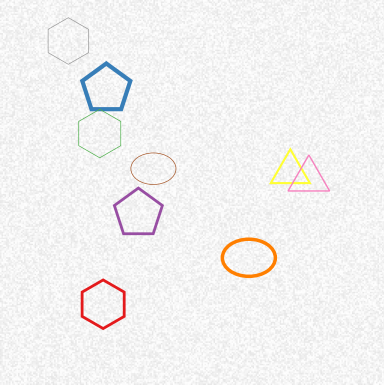[{"shape": "hexagon", "thickness": 2, "radius": 0.32, "center": [0.268, 0.21]}, {"shape": "pentagon", "thickness": 3, "radius": 0.33, "center": [0.276, 0.769]}, {"shape": "hexagon", "thickness": 0.5, "radius": 0.32, "center": [0.259, 0.653]}, {"shape": "pentagon", "thickness": 2, "radius": 0.33, "center": [0.359, 0.446]}, {"shape": "oval", "thickness": 2.5, "radius": 0.34, "center": [0.646, 0.33]}, {"shape": "triangle", "thickness": 1.5, "radius": 0.29, "center": [0.754, 0.554]}, {"shape": "oval", "thickness": 0.5, "radius": 0.29, "center": [0.398, 0.562]}, {"shape": "triangle", "thickness": 1, "radius": 0.31, "center": [0.802, 0.535]}, {"shape": "hexagon", "thickness": 0.5, "radius": 0.3, "center": [0.177, 0.894]}]